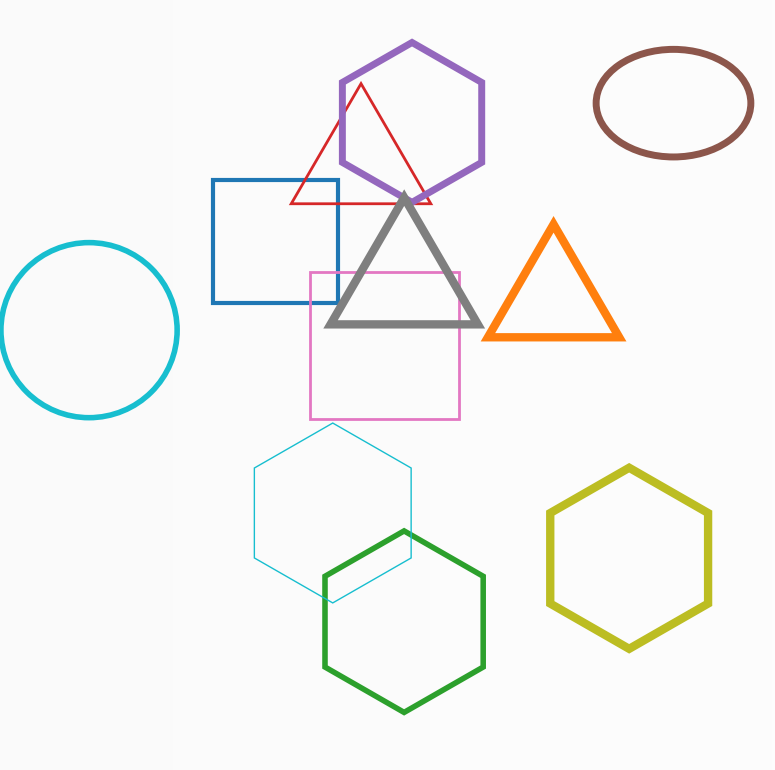[{"shape": "square", "thickness": 1.5, "radius": 0.4, "center": [0.355, 0.686]}, {"shape": "triangle", "thickness": 3, "radius": 0.49, "center": [0.714, 0.611]}, {"shape": "hexagon", "thickness": 2, "radius": 0.59, "center": [0.521, 0.193]}, {"shape": "triangle", "thickness": 1, "radius": 0.52, "center": [0.466, 0.787]}, {"shape": "hexagon", "thickness": 2.5, "radius": 0.52, "center": [0.532, 0.841]}, {"shape": "oval", "thickness": 2.5, "radius": 0.5, "center": [0.869, 0.866]}, {"shape": "square", "thickness": 1, "radius": 0.48, "center": [0.496, 0.551]}, {"shape": "triangle", "thickness": 3, "radius": 0.55, "center": [0.522, 0.634]}, {"shape": "hexagon", "thickness": 3, "radius": 0.59, "center": [0.812, 0.275]}, {"shape": "circle", "thickness": 2, "radius": 0.57, "center": [0.115, 0.571]}, {"shape": "hexagon", "thickness": 0.5, "radius": 0.58, "center": [0.429, 0.334]}]